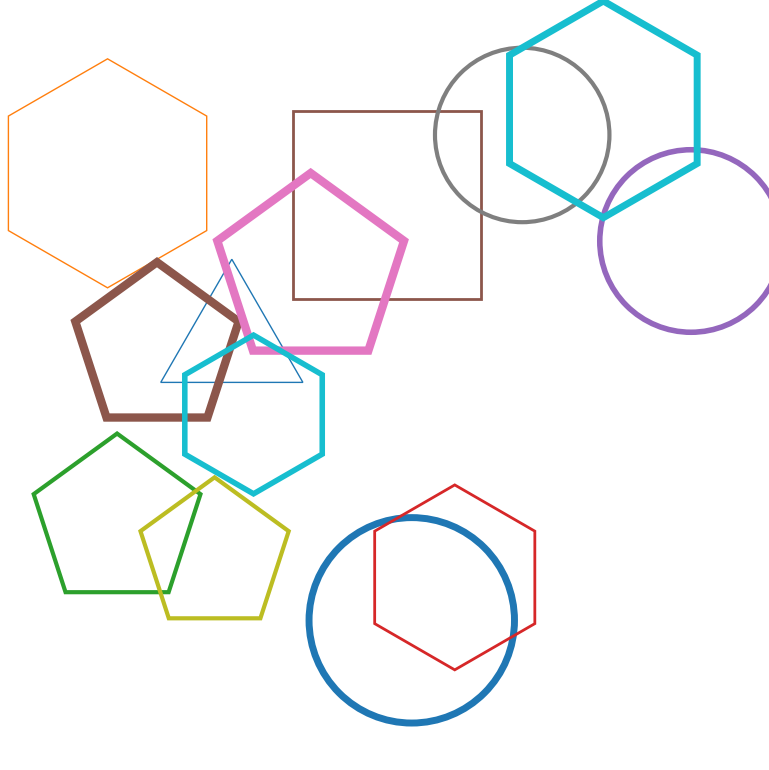[{"shape": "triangle", "thickness": 0.5, "radius": 0.53, "center": [0.301, 0.557]}, {"shape": "circle", "thickness": 2.5, "radius": 0.67, "center": [0.535, 0.194]}, {"shape": "hexagon", "thickness": 0.5, "radius": 0.74, "center": [0.14, 0.775]}, {"shape": "pentagon", "thickness": 1.5, "radius": 0.57, "center": [0.152, 0.323]}, {"shape": "hexagon", "thickness": 1, "radius": 0.6, "center": [0.591, 0.25]}, {"shape": "circle", "thickness": 2, "radius": 0.59, "center": [0.897, 0.687]}, {"shape": "pentagon", "thickness": 3, "radius": 0.56, "center": [0.204, 0.548]}, {"shape": "square", "thickness": 1, "radius": 0.61, "center": [0.503, 0.734]}, {"shape": "pentagon", "thickness": 3, "radius": 0.64, "center": [0.403, 0.648]}, {"shape": "circle", "thickness": 1.5, "radius": 0.57, "center": [0.678, 0.825]}, {"shape": "pentagon", "thickness": 1.5, "radius": 0.51, "center": [0.279, 0.279]}, {"shape": "hexagon", "thickness": 2.5, "radius": 0.7, "center": [0.784, 0.858]}, {"shape": "hexagon", "thickness": 2, "radius": 0.52, "center": [0.329, 0.462]}]